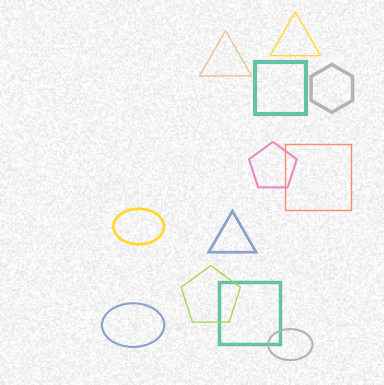[{"shape": "square", "thickness": 3, "radius": 0.33, "center": [0.729, 0.771]}, {"shape": "square", "thickness": 2.5, "radius": 0.4, "center": [0.649, 0.187]}, {"shape": "square", "thickness": 1, "radius": 0.43, "center": [0.825, 0.541]}, {"shape": "oval", "thickness": 1.5, "radius": 0.4, "center": [0.346, 0.156]}, {"shape": "triangle", "thickness": 2, "radius": 0.36, "center": [0.604, 0.38]}, {"shape": "pentagon", "thickness": 1.5, "radius": 0.33, "center": [0.709, 0.566]}, {"shape": "pentagon", "thickness": 1, "radius": 0.41, "center": [0.547, 0.229]}, {"shape": "oval", "thickness": 2, "radius": 0.33, "center": [0.36, 0.412]}, {"shape": "triangle", "thickness": 1, "radius": 0.38, "center": [0.767, 0.893]}, {"shape": "triangle", "thickness": 1, "radius": 0.39, "center": [0.586, 0.842]}, {"shape": "hexagon", "thickness": 2.5, "radius": 0.31, "center": [0.862, 0.77]}, {"shape": "oval", "thickness": 1.5, "radius": 0.29, "center": [0.754, 0.105]}]